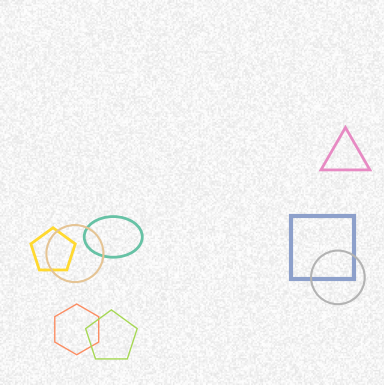[{"shape": "oval", "thickness": 2, "radius": 0.38, "center": [0.294, 0.385]}, {"shape": "hexagon", "thickness": 1, "radius": 0.33, "center": [0.199, 0.144]}, {"shape": "square", "thickness": 3, "radius": 0.41, "center": [0.837, 0.357]}, {"shape": "triangle", "thickness": 2, "radius": 0.37, "center": [0.897, 0.595]}, {"shape": "pentagon", "thickness": 1, "radius": 0.35, "center": [0.289, 0.125]}, {"shape": "pentagon", "thickness": 2, "radius": 0.3, "center": [0.138, 0.348]}, {"shape": "circle", "thickness": 1.5, "radius": 0.37, "center": [0.195, 0.341]}, {"shape": "circle", "thickness": 1.5, "radius": 0.35, "center": [0.878, 0.28]}]